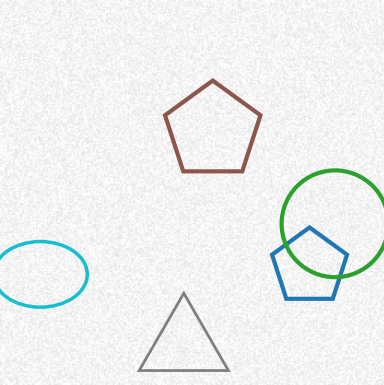[{"shape": "pentagon", "thickness": 3, "radius": 0.51, "center": [0.804, 0.307]}, {"shape": "circle", "thickness": 3, "radius": 0.69, "center": [0.87, 0.419]}, {"shape": "pentagon", "thickness": 3, "radius": 0.65, "center": [0.553, 0.66]}, {"shape": "triangle", "thickness": 2, "radius": 0.67, "center": [0.477, 0.104]}, {"shape": "oval", "thickness": 2.5, "radius": 0.61, "center": [0.105, 0.287]}]